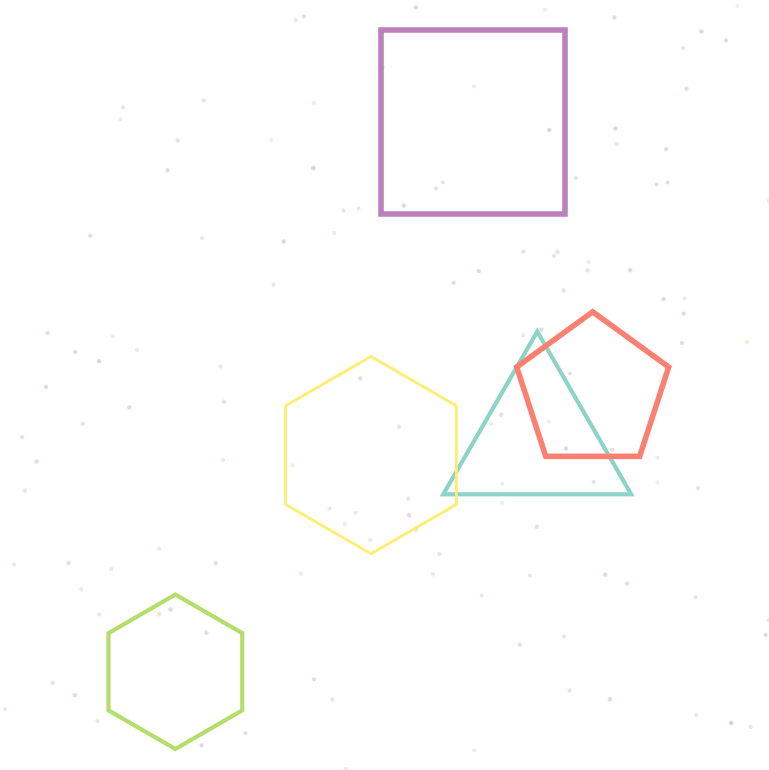[{"shape": "triangle", "thickness": 1.5, "radius": 0.7, "center": [0.698, 0.429]}, {"shape": "pentagon", "thickness": 2, "radius": 0.52, "center": [0.77, 0.491]}, {"shape": "hexagon", "thickness": 1.5, "radius": 0.5, "center": [0.228, 0.128]}, {"shape": "square", "thickness": 2, "radius": 0.6, "center": [0.614, 0.842]}, {"shape": "hexagon", "thickness": 1, "radius": 0.64, "center": [0.482, 0.409]}]